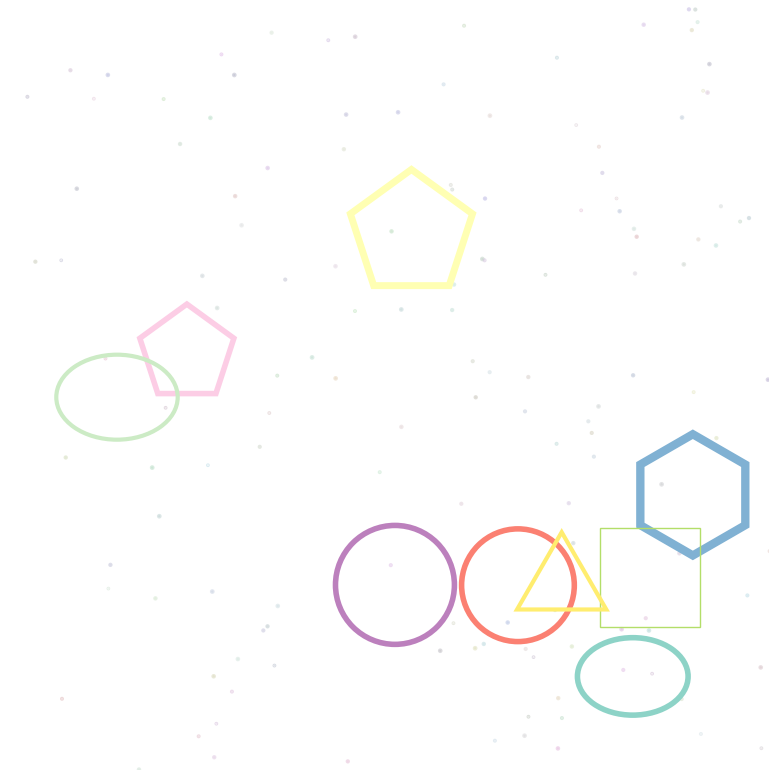[{"shape": "oval", "thickness": 2, "radius": 0.36, "center": [0.822, 0.122]}, {"shape": "pentagon", "thickness": 2.5, "radius": 0.42, "center": [0.534, 0.697]}, {"shape": "circle", "thickness": 2, "radius": 0.37, "center": [0.673, 0.24]}, {"shape": "hexagon", "thickness": 3, "radius": 0.39, "center": [0.9, 0.357]}, {"shape": "square", "thickness": 0.5, "radius": 0.32, "center": [0.844, 0.25]}, {"shape": "pentagon", "thickness": 2, "radius": 0.32, "center": [0.243, 0.541]}, {"shape": "circle", "thickness": 2, "radius": 0.39, "center": [0.513, 0.24]}, {"shape": "oval", "thickness": 1.5, "radius": 0.39, "center": [0.152, 0.484]}, {"shape": "triangle", "thickness": 1.5, "radius": 0.33, "center": [0.729, 0.242]}]